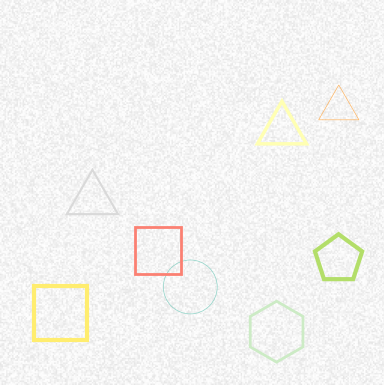[{"shape": "circle", "thickness": 0.5, "radius": 0.35, "center": [0.494, 0.255]}, {"shape": "triangle", "thickness": 2.5, "radius": 0.37, "center": [0.732, 0.663]}, {"shape": "square", "thickness": 2, "radius": 0.3, "center": [0.41, 0.35]}, {"shape": "triangle", "thickness": 0.5, "radius": 0.3, "center": [0.88, 0.719]}, {"shape": "pentagon", "thickness": 3, "radius": 0.32, "center": [0.879, 0.327]}, {"shape": "triangle", "thickness": 1.5, "radius": 0.38, "center": [0.24, 0.482]}, {"shape": "hexagon", "thickness": 2, "radius": 0.4, "center": [0.718, 0.138]}, {"shape": "square", "thickness": 3, "radius": 0.34, "center": [0.158, 0.187]}]